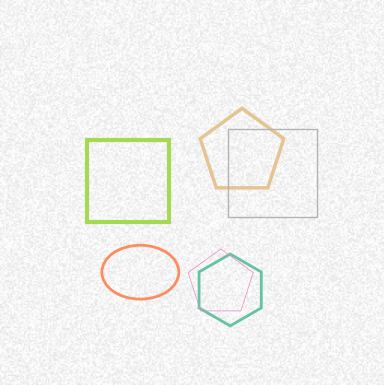[{"shape": "hexagon", "thickness": 2, "radius": 0.47, "center": [0.598, 0.247]}, {"shape": "oval", "thickness": 2, "radius": 0.5, "center": [0.365, 0.293]}, {"shape": "pentagon", "thickness": 0.5, "radius": 0.44, "center": [0.573, 0.264]}, {"shape": "square", "thickness": 3, "radius": 0.53, "center": [0.332, 0.53]}, {"shape": "pentagon", "thickness": 2.5, "radius": 0.57, "center": [0.629, 0.604]}, {"shape": "square", "thickness": 1, "radius": 0.57, "center": [0.708, 0.551]}]